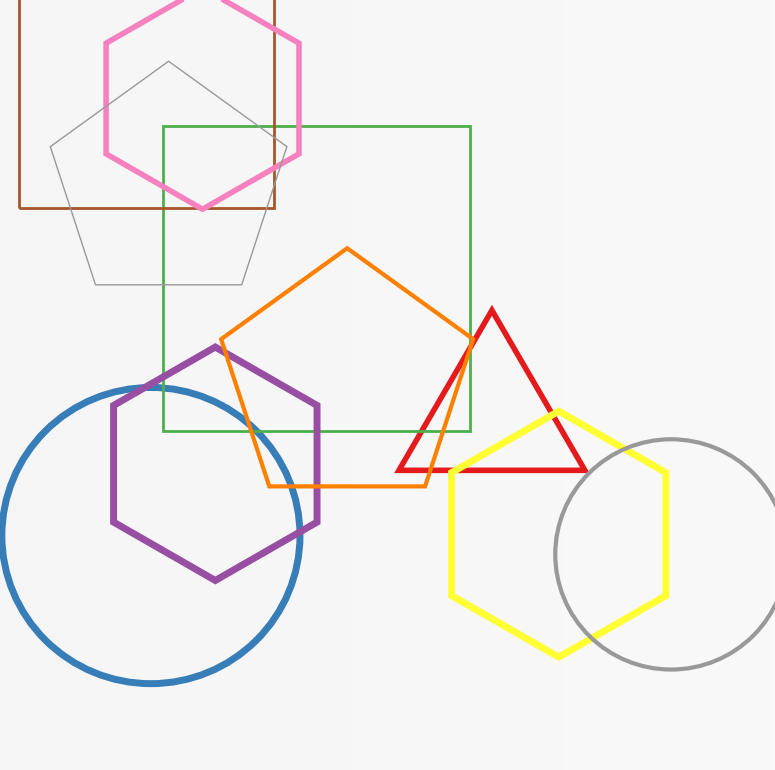[{"shape": "triangle", "thickness": 2, "radius": 0.69, "center": [0.635, 0.458]}, {"shape": "circle", "thickness": 2.5, "radius": 0.96, "center": [0.195, 0.304]}, {"shape": "square", "thickness": 1, "radius": 0.99, "center": [0.408, 0.638]}, {"shape": "hexagon", "thickness": 2.5, "radius": 0.76, "center": [0.278, 0.398]}, {"shape": "pentagon", "thickness": 1.5, "radius": 0.85, "center": [0.448, 0.507]}, {"shape": "hexagon", "thickness": 2.5, "radius": 0.8, "center": [0.721, 0.306]}, {"shape": "square", "thickness": 1, "radius": 0.82, "center": [0.189, 0.894]}, {"shape": "hexagon", "thickness": 2, "radius": 0.72, "center": [0.261, 0.872]}, {"shape": "pentagon", "thickness": 0.5, "radius": 0.8, "center": [0.218, 0.76]}, {"shape": "circle", "thickness": 1.5, "radius": 0.75, "center": [0.866, 0.28]}]